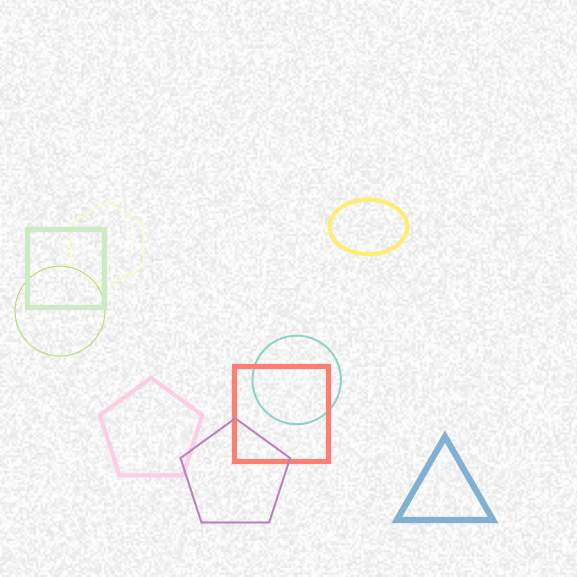[{"shape": "circle", "thickness": 1, "radius": 0.38, "center": [0.514, 0.341]}, {"shape": "hexagon", "thickness": 0.5, "radius": 0.37, "center": [0.185, 0.575]}, {"shape": "square", "thickness": 2.5, "radius": 0.41, "center": [0.486, 0.283]}, {"shape": "triangle", "thickness": 3, "radius": 0.48, "center": [0.77, 0.147]}, {"shape": "circle", "thickness": 0.5, "radius": 0.39, "center": [0.104, 0.46]}, {"shape": "pentagon", "thickness": 2, "radius": 0.47, "center": [0.262, 0.251]}, {"shape": "pentagon", "thickness": 1, "radius": 0.5, "center": [0.407, 0.175]}, {"shape": "square", "thickness": 2.5, "radius": 0.34, "center": [0.113, 0.535]}, {"shape": "oval", "thickness": 2, "radius": 0.34, "center": [0.638, 0.606]}]